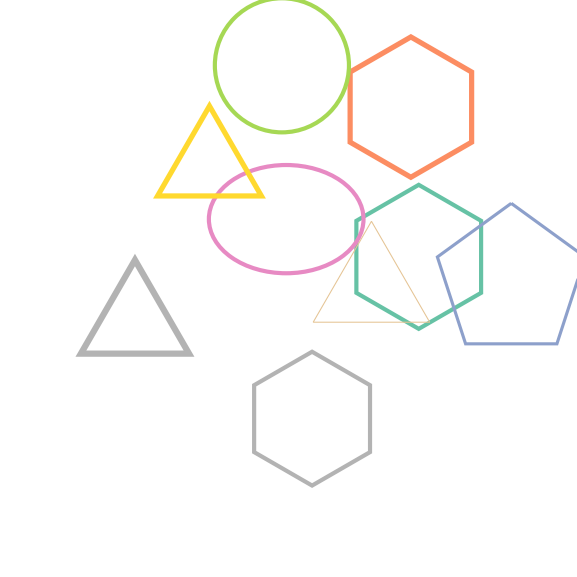[{"shape": "hexagon", "thickness": 2, "radius": 0.62, "center": [0.725, 0.554]}, {"shape": "hexagon", "thickness": 2.5, "radius": 0.61, "center": [0.711, 0.814]}, {"shape": "pentagon", "thickness": 1.5, "radius": 0.67, "center": [0.885, 0.513]}, {"shape": "oval", "thickness": 2, "radius": 0.67, "center": [0.496, 0.62]}, {"shape": "circle", "thickness": 2, "radius": 0.58, "center": [0.488, 0.886]}, {"shape": "triangle", "thickness": 2.5, "radius": 0.52, "center": [0.363, 0.712]}, {"shape": "triangle", "thickness": 0.5, "radius": 0.58, "center": [0.643, 0.499]}, {"shape": "triangle", "thickness": 3, "radius": 0.54, "center": [0.234, 0.441]}, {"shape": "hexagon", "thickness": 2, "radius": 0.58, "center": [0.54, 0.274]}]